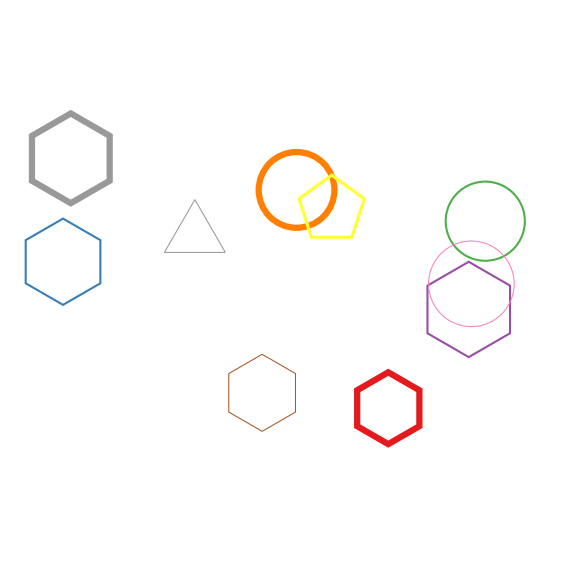[{"shape": "hexagon", "thickness": 3, "radius": 0.31, "center": [0.672, 0.292]}, {"shape": "hexagon", "thickness": 1, "radius": 0.37, "center": [0.109, 0.546]}, {"shape": "circle", "thickness": 1, "radius": 0.34, "center": [0.84, 0.616]}, {"shape": "hexagon", "thickness": 1, "radius": 0.41, "center": [0.812, 0.463]}, {"shape": "circle", "thickness": 3, "radius": 0.33, "center": [0.514, 0.67]}, {"shape": "pentagon", "thickness": 1.5, "radius": 0.3, "center": [0.574, 0.636]}, {"shape": "hexagon", "thickness": 0.5, "radius": 0.33, "center": [0.454, 0.319]}, {"shape": "circle", "thickness": 0.5, "radius": 0.37, "center": [0.816, 0.508]}, {"shape": "triangle", "thickness": 0.5, "radius": 0.3, "center": [0.337, 0.593]}, {"shape": "hexagon", "thickness": 3, "radius": 0.39, "center": [0.123, 0.725]}]